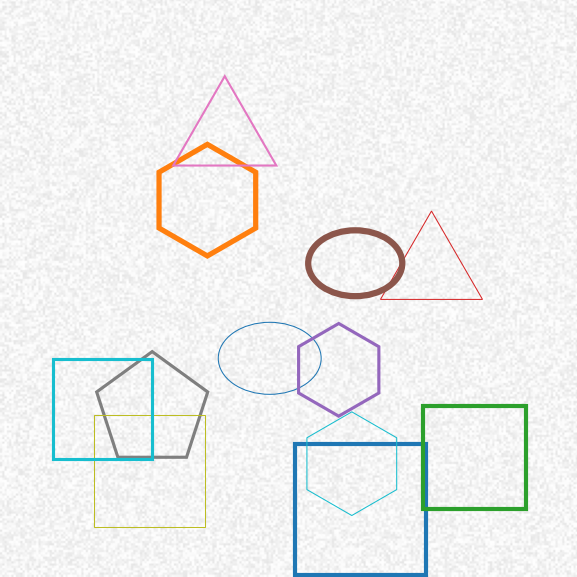[{"shape": "oval", "thickness": 0.5, "radius": 0.45, "center": [0.467, 0.379]}, {"shape": "square", "thickness": 2, "radius": 0.57, "center": [0.624, 0.117]}, {"shape": "hexagon", "thickness": 2.5, "radius": 0.48, "center": [0.359, 0.653]}, {"shape": "square", "thickness": 2, "radius": 0.45, "center": [0.821, 0.208]}, {"shape": "triangle", "thickness": 0.5, "radius": 0.51, "center": [0.747, 0.532]}, {"shape": "hexagon", "thickness": 1.5, "radius": 0.4, "center": [0.587, 0.359]}, {"shape": "oval", "thickness": 3, "radius": 0.41, "center": [0.615, 0.543]}, {"shape": "triangle", "thickness": 1, "radius": 0.52, "center": [0.389, 0.764]}, {"shape": "pentagon", "thickness": 1.5, "radius": 0.51, "center": [0.264, 0.289]}, {"shape": "square", "thickness": 0.5, "radius": 0.48, "center": [0.259, 0.184]}, {"shape": "square", "thickness": 1.5, "radius": 0.43, "center": [0.178, 0.291]}, {"shape": "hexagon", "thickness": 0.5, "radius": 0.45, "center": [0.609, 0.196]}]